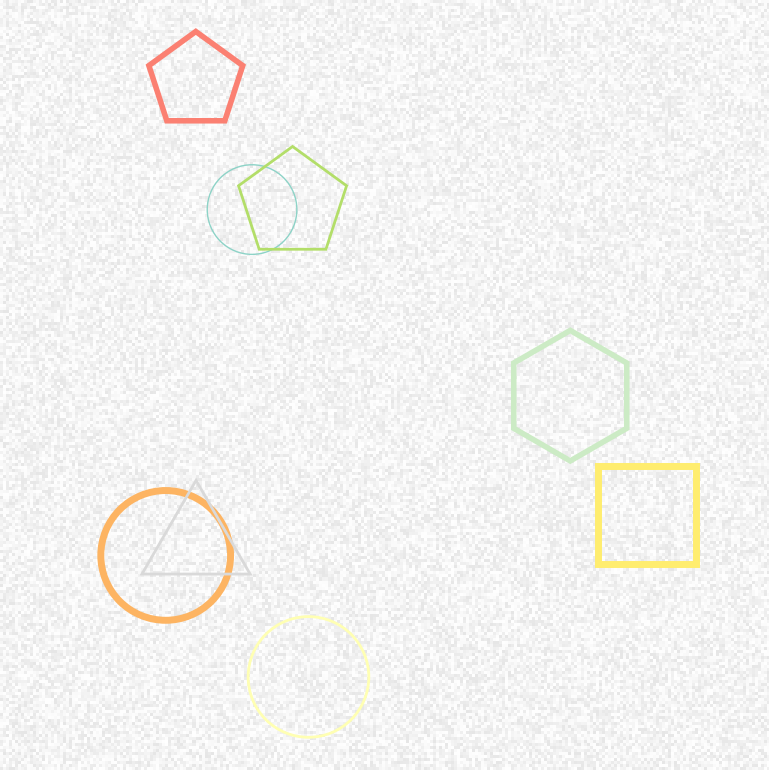[{"shape": "circle", "thickness": 0.5, "radius": 0.29, "center": [0.327, 0.728]}, {"shape": "circle", "thickness": 1, "radius": 0.39, "center": [0.401, 0.121]}, {"shape": "pentagon", "thickness": 2, "radius": 0.32, "center": [0.254, 0.895]}, {"shape": "circle", "thickness": 2.5, "radius": 0.42, "center": [0.215, 0.279]}, {"shape": "pentagon", "thickness": 1, "radius": 0.37, "center": [0.38, 0.736]}, {"shape": "triangle", "thickness": 1, "radius": 0.41, "center": [0.255, 0.295]}, {"shape": "hexagon", "thickness": 2, "radius": 0.42, "center": [0.741, 0.486]}, {"shape": "square", "thickness": 2.5, "radius": 0.32, "center": [0.84, 0.331]}]